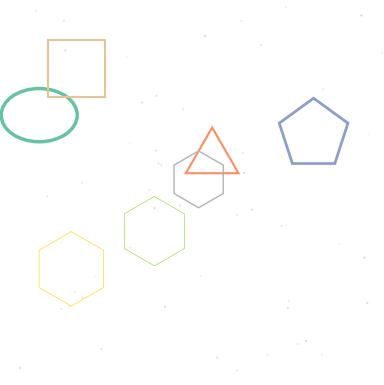[{"shape": "oval", "thickness": 2.5, "radius": 0.49, "center": [0.102, 0.701]}, {"shape": "triangle", "thickness": 1.5, "radius": 0.4, "center": [0.551, 0.59]}, {"shape": "pentagon", "thickness": 2, "radius": 0.47, "center": [0.815, 0.651]}, {"shape": "hexagon", "thickness": 0.5, "radius": 0.45, "center": [0.401, 0.4]}, {"shape": "hexagon", "thickness": 0.5, "radius": 0.48, "center": [0.185, 0.302]}, {"shape": "square", "thickness": 1.5, "radius": 0.37, "center": [0.199, 0.823]}, {"shape": "hexagon", "thickness": 1, "radius": 0.37, "center": [0.516, 0.534]}]